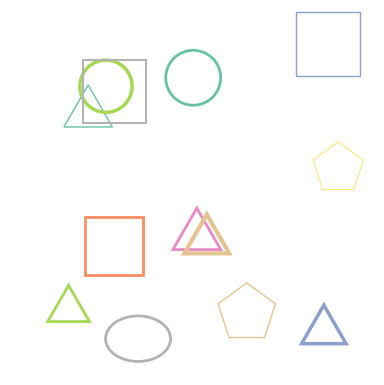[{"shape": "circle", "thickness": 2, "radius": 0.36, "center": [0.502, 0.798]}, {"shape": "triangle", "thickness": 1, "radius": 0.36, "center": [0.229, 0.707]}, {"shape": "square", "thickness": 2, "radius": 0.37, "center": [0.297, 0.361]}, {"shape": "square", "thickness": 1, "radius": 0.41, "center": [0.852, 0.885]}, {"shape": "triangle", "thickness": 2.5, "radius": 0.33, "center": [0.841, 0.141]}, {"shape": "triangle", "thickness": 2, "radius": 0.36, "center": [0.511, 0.388]}, {"shape": "circle", "thickness": 2.5, "radius": 0.34, "center": [0.275, 0.776]}, {"shape": "triangle", "thickness": 2, "radius": 0.31, "center": [0.178, 0.196]}, {"shape": "pentagon", "thickness": 0.5, "radius": 0.34, "center": [0.878, 0.563]}, {"shape": "triangle", "thickness": 3, "radius": 0.34, "center": [0.537, 0.376]}, {"shape": "pentagon", "thickness": 1, "radius": 0.39, "center": [0.641, 0.187]}, {"shape": "oval", "thickness": 2, "radius": 0.42, "center": [0.359, 0.12]}, {"shape": "square", "thickness": 1.5, "radius": 0.41, "center": [0.298, 0.763]}]